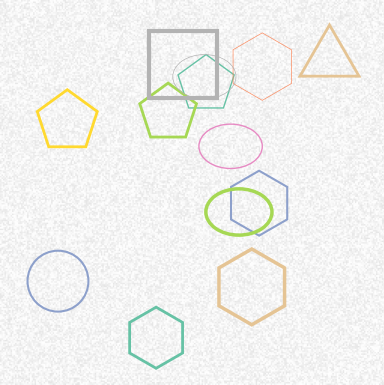[{"shape": "pentagon", "thickness": 1, "radius": 0.38, "center": [0.535, 0.782]}, {"shape": "hexagon", "thickness": 2, "radius": 0.4, "center": [0.405, 0.123]}, {"shape": "hexagon", "thickness": 0.5, "radius": 0.44, "center": [0.681, 0.827]}, {"shape": "hexagon", "thickness": 1.5, "radius": 0.42, "center": [0.673, 0.472]}, {"shape": "circle", "thickness": 1.5, "radius": 0.4, "center": [0.151, 0.27]}, {"shape": "oval", "thickness": 1, "radius": 0.41, "center": [0.599, 0.62]}, {"shape": "oval", "thickness": 2.5, "radius": 0.43, "center": [0.621, 0.449]}, {"shape": "pentagon", "thickness": 2, "radius": 0.39, "center": [0.437, 0.707]}, {"shape": "pentagon", "thickness": 2, "radius": 0.41, "center": [0.175, 0.685]}, {"shape": "triangle", "thickness": 2, "radius": 0.44, "center": [0.856, 0.846]}, {"shape": "hexagon", "thickness": 2.5, "radius": 0.49, "center": [0.654, 0.255]}, {"shape": "oval", "thickness": 0.5, "radius": 0.41, "center": [0.531, 0.801]}, {"shape": "square", "thickness": 3, "radius": 0.44, "center": [0.475, 0.832]}]